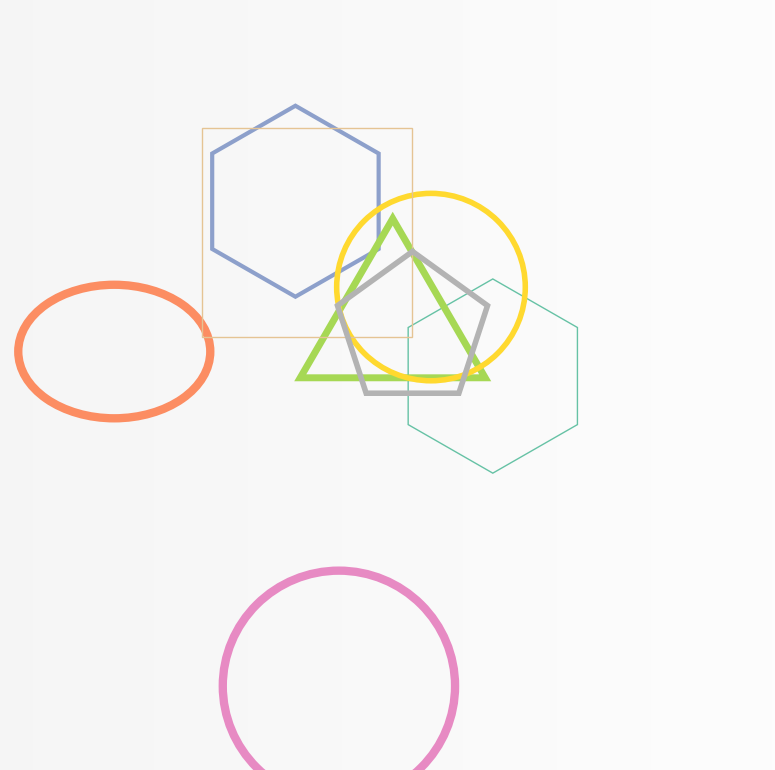[{"shape": "hexagon", "thickness": 0.5, "radius": 0.63, "center": [0.636, 0.512]}, {"shape": "oval", "thickness": 3, "radius": 0.62, "center": [0.147, 0.543]}, {"shape": "hexagon", "thickness": 1.5, "radius": 0.62, "center": [0.381, 0.739]}, {"shape": "circle", "thickness": 3, "radius": 0.75, "center": [0.437, 0.109]}, {"shape": "triangle", "thickness": 2.5, "radius": 0.69, "center": [0.507, 0.578]}, {"shape": "circle", "thickness": 2, "radius": 0.61, "center": [0.556, 0.627]}, {"shape": "square", "thickness": 0.5, "radius": 0.68, "center": [0.396, 0.699]}, {"shape": "pentagon", "thickness": 2, "radius": 0.51, "center": [0.532, 0.572]}]